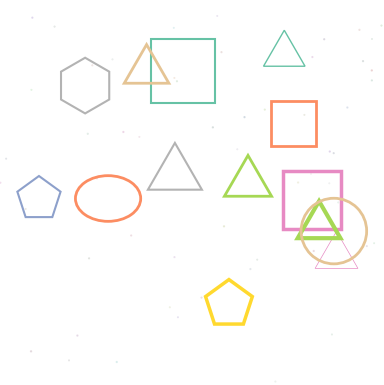[{"shape": "triangle", "thickness": 1, "radius": 0.31, "center": [0.738, 0.859]}, {"shape": "square", "thickness": 1.5, "radius": 0.41, "center": [0.476, 0.815]}, {"shape": "oval", "thickness": 2, "radius": 0.42, "center": [0.281, 0.484]}, {"shape": "square", "thickness": 2, "radius": 0.29, "center": [0.761, 0.678]}, {"shape": "pentagon", "thickness": 1.5, "radius": 0.29, "center": [0.101, 0.484]}, {"shape": "triangle", "thickness": 0.5, "radius": 0.32, "center": [0.874, 0.335]}, {"shape": "square", "thickness": 2.5, "radius": 0.38, "center": [0.811, 0.481]}, {"shape": "triangle", "thickness": 3, "radius": 0.32, "center": [0.829, 0.413]}, {"shape": "triangle", "thickness": 2, "radius": 0.35, "center": [0.644, 0.526]}, {"shape": "pentagon", "thickness": 2.5, "radius": 0.32, "center": [0.595, 0.21]}, {"shape": "circle", "thickness": 2, "radius": 0.43, "center": [0.867, 0.4]}, {"shape": "triangle", "thickness": 2, "radius": 0.33, "center": [0.381, 0.817]}, {"shape": "triangle", "thickness": 1.5, "radius": 0.4, "center": [0.454, 0.548]}, {"shape": "hexagon", "thickness": 1.5, "radius": 0.36, "center": [0.221, 0.778]}]